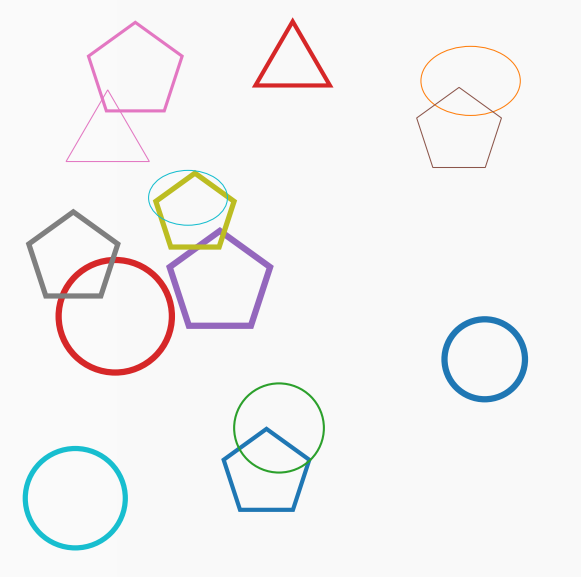[{"shape": "circle", "thickness": 3, "radius": 0.35, "center": [0.834, 0.377]}, {"shape": "pentagon", "thickness": 2, "radius": 0.39, "center": [0.458, 0.179]}, {"shape": "oval", "thickness": 0.5, "radius": 0.43, "center": [0.81, 0.859]}, {"shape": "circle", "thickness": 1, "radius": 0.39, "center": [0.48, 0.258]}, {"shape": "circle", "thickness": 3, "radius": 0.49, "center": [0.198, 0.452]}, {"shape": "triangle", "thickness": 2, "radius": 0.37, "center": [0.504, 0.888]}, {"shape": "pentagon", "thickness": 3, "radius": 0.45, "center": [0.378, 0.509]}, {"shape": "pentagon", "thickness": 0.5, "radius": 0.38, "center": [0.79, 0.771]}, {"shape": "pentagon", "thickness": 1.5, "radius": 0.42, "center": [0.233, 0.876]}, {"shape": "triangle", "thickness": 0.5, "radius": 0.41, "center": [0.185, 0.761]}, {"shape": "pentagon", "thickness": 2.5, "radius": 0.4, "center": [0.126, 0.552]}, {"shape": "pentagon", "thickness": 2.5, "radius": 0.35, "center": [0.335, 0.629]}, {"shape": "circle", "thickness": 2.5, "radius": 0.43, "center": [0.13, 0.136]}, {"shape": "oval", "thickness": 0.5, "radius": 0.34, "center": [0.323, 0.657]}]